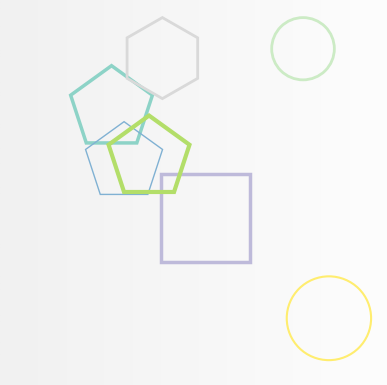[{"shape": "pentagon", "thickness": 2.5, "radius": 0.55, "center": [0.288, 0.718]}, {"shape": "square", "thickness": 2.5, "radius": 0.57, "center": [0.53, 0.434]}, {"shape": "pentagon", "thickness": 1, "radius": 0.52, "center": [0.32, 0.58]}, {"shape": "pentagon", "thickness": 3, "radius": 0.55, "center": [0.385, 0.59]}, {"shape": "hexagon", "thickness": 2, "radius": 0.53, "center": [0.419, 0.849]}, {"shape": "circle", "thickness": 2, "radius": 0.4, "center": [0.782, 0.873]}, {"shape": "circle", "thickness": 1.5, "radius": 0.54, "center": [0.849, 0.173]}]